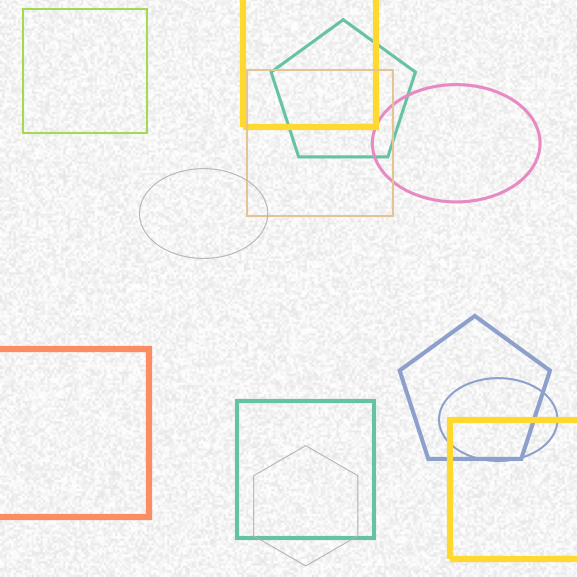[{"shape": "pentagon", "thickness": 1.5, "radius": 0.66, "center": [0.594, 0.834]}, {"shape": "square", "thickness": 2, "radius": 0.59, "center": [0.529, 0.186]}, {"shape": "square", "thickness": 3, "radius": 0.73, "center": [0.113, 0.249]}, {"shape": "oval", "thickness": 1, "radius": 0.51, "center": [0.863, 0.273]}, {"shape": "pentagon", "thickness": 2, "radius": 0.68, "center": [0.822, 0.315]}, {"shape": "oval", "thickness": 1.5, "radius": 0.73, "center": [0.79, 0.751]}, {"shape": "square", "thickness": 1, "radius": 0.54, "center": [0.147, 0.876]}, {"shape": "square", "thickness": 3, "radius": 0.6, "center": [0.899, 0.151]}, {"shape": "square", "thickness": 3, "radius": 0.58, "center": [0.536, 0.894]}, {"shape": "square", "thickness": 1, "radius": 0.63, "center": [0.554, 0.751]}, {"shape": "oval", "thickness": 0.5, "radius": 0.56, "center": [0.353, 0.629]}, {"shape": "hexagon", "thickness": 0.5, "radius": 0.52, "center": [0.529, 0.123]}]